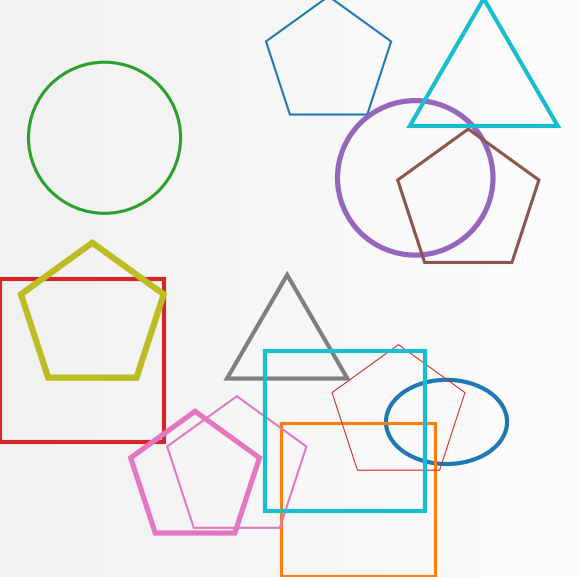[{"shape": "oval", "thickness": 2, "radius": 0.52, "center": [0.768, 0.269]}, {"shape": "pentagon", "thickness": 1, "radius": 0.57, "center": [0.565, 0.892]}, {"shape": "square", "thickness": 1.5, "radius": 0.66, "center": [0.616, 0.135]}, {"shape": "circle", "thickness": 1.5, "radius": 0.65, "center": [0.18, 0.761]}, {"shape": "square", "thickness": 2, "radius": 0.7, "center": [0.142, 0.375]}, {"shape": "pentagon", "thickness": 0.5, "radius": 0.6, "center": [0.686, 0.282]}, {"shape": "circle", "thickness": 2.5, "radius": 0.67, "center": [0.714, 0.691]}, {"shape": "pentagon", "thickness": 1.5, "radius": 0.64, "center": [0.806, 0.648]}, {"shape": "pentagon", "thickness": 1, "radius": 0.63, "center": [0.407, 0.187]}, {"shape": "pentagon", "thickness": 2.5, "radius": 0.58, "center": [0.336, 0.17]}, {"shape": "triangle", "thickness": 2, "radius": 0.6, "center": [0.494, 0.403]}, {"shape": "pentagon", "thickness": 3, "radius": 0.65, "center": [0.159, 0.45]}, {"shape": "triangle", "thickness": 2, "radius": 0.73, "center": [0.832, 0.854]}, {"shape": "square", "thickness": 2, "radius": 0.69, "center": [0.594, 0.253]}]